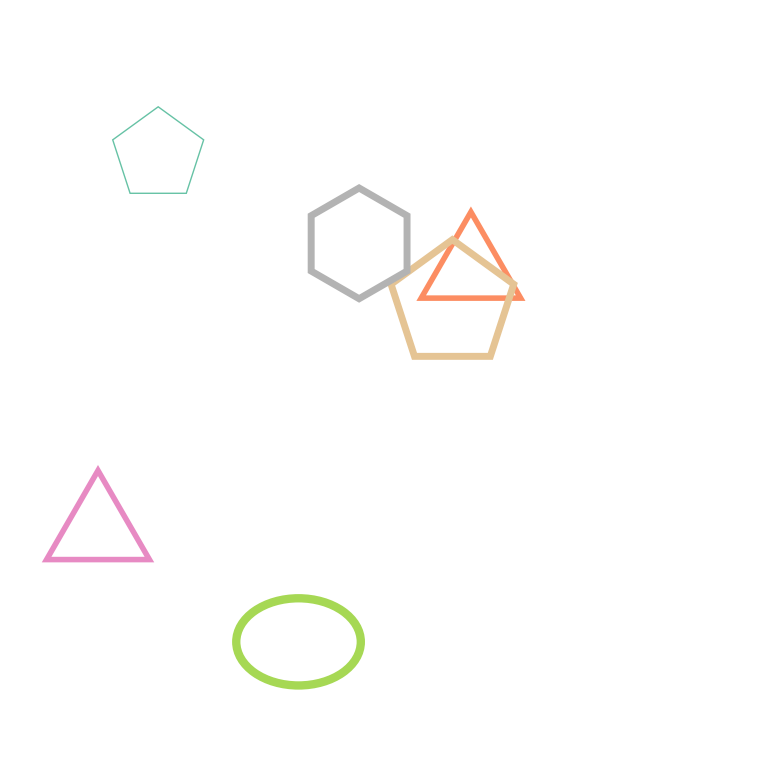[{"shape": "pentagon", "thickness": 0.5, "radius": 0.31, "center": [0.205, 0.799]}, {"shape": "triangle", "thickness": 2, "radius": 0.37, "center": [0.612, 0.65]}, {"shape": "triangle", "thickness": 2, "radius": 0.39, "center": [0.127, 0.312]}, {"shape": "oval", "thickness": 3, "radius": 0.4, "center": [0.388, 0.166]}, {"shape": "pentagon", "thickness": 2.5, "radius": 0.42, "center": [0.588, 0.605]}, {"shape": "hexagon", "thickness": 2.5, "radius": 0.36, "center": [0.466, 0.684]}]